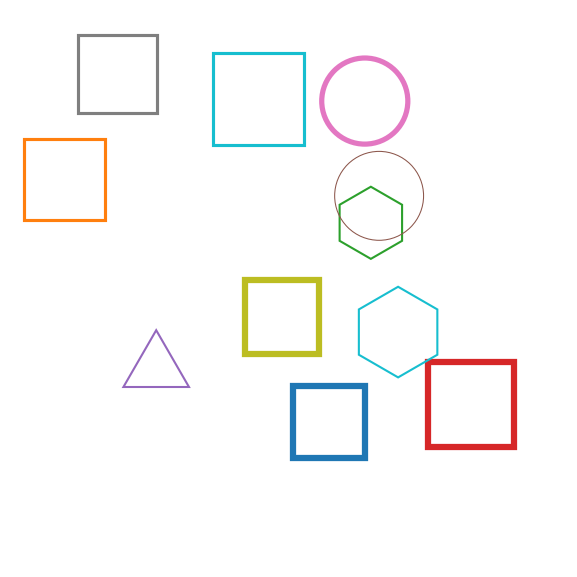[{"shape": "square", "thickness": 3, "radius": 0.31, "center": [0.57, 0.268]}, {"shape": "square", "thickness": 1.5, "radius": 0.35, "center": [0.111, 0.688]}, {"shape": "hexagon", "thickness": 1, "radius": 0.31, "center": [0.642, 0.613]}, {"shape": "square", "thickness": 3, "radius": 0.37, "center": [0.816, 0.299]}, {"shape": "triangle", "thickness": 1, "radius": 0.33, "center": [0.27, 0.362]}, {"shape": "circle", "thickness": 0.5, "radius": 0.38, "center": [0.656, 0.66]}, {"shape": "circle", "thickness": 2.5, "radius": 0.37, "center": [0.632, 0.824]}, {"shape": "square", "thickness": 1.5, "radius": 0.34, "center": [0.204, 0.871]}, {"shape": "square", "thickness": 3, "radius": 0.32, "center": [0.488, 0.451]}, {"shape": "hexagon", "thickness": 1, "radius": 0.39, "center": [0.689, 0.424]}, {"shape": "square", "thickness": 1.5, "radius": 0.4, "center": [0.447, 0.828]}]